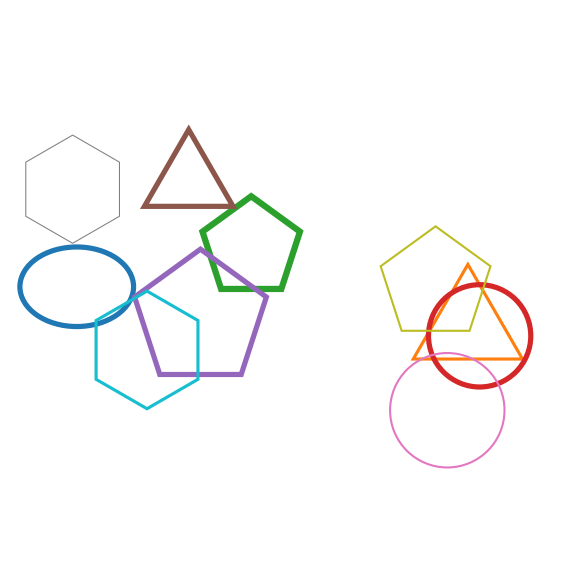[{"shape": "oval", "thickness": 2.5, "radius": 0.49, "center": [0.133, 0.503]}, {"shape": "triangle", "thickness": 1.5, "radius": 0.55, "center": [0.81, 0.432]}, {"shape": "pentagon", "thickness": 3, "radius": 0.44, "center": [0.435, 0.571]}, {"shape": "circle", "thickness": 2.5, "radius": 0.44, "center": [0.831, 0.418]}, {"shape": "pentagon", "thickness": 2.5, "radius": 0.6, "center": [0.347, 0.448]}, {"shape": "triangle", "thickness": 2.5, "radius": 0.44, "center": [0.327, 0.686]}, {"shape": "circle", "thickness": 1, "radius": 0.5, "center": [0.775, 0.289]}, {"shape": "hexagon", "thickness": 0.5, "radius": 0.47, "center": [0.126, 0.672]}, {"shape": "pentagon", "thickness": 1, "radius": 0.5, "center": [0.754, 0.507]}, {"shape": "hexagon", "thickness": 1.5, "radius": 0.51, "center": [0.255, 0.393]}]